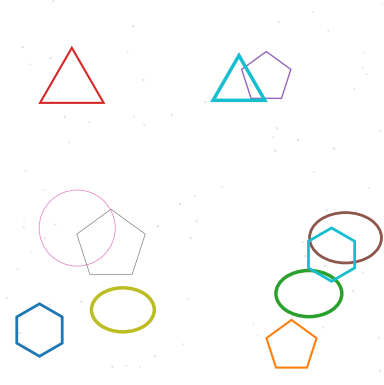[{"shape": "hexagon", "thickness": 2, "radius": 0.34, "center": [0.103, 0.143]}, {"shape": "pentagon", "thickness": 1.5, "radius": 0.34, "center": [0.757, 0.101]}, {"shape": "oval", "thickness": 2.5, "radius": 0.43, "center": [0.802, 0.237]}, {"shape": "triangle", "thickness": 1.5, "radius": 0.48, "center": [0.187, 0.78]}, {"shape": "pentagon", "thickness": 1, "radius": 0.34, "center": [0.692, 0.799]}, {"shape": "oval", "thickness": 2, "radius": 0.47, "center": [0.897, 0.382]}, {"shape": "circle", "thickness": 0.5, "radius": 0.49, "center": [0.201, 0.408]}, {"shape": "pentagon", "thickness": 0.5, "radius": 0.47, "center": [0.288, 0.363]}, {"shape": "oval", "thickness": 2.5, "radius": 0.41, "center": [0.319, 0.195]}, {"shape": "hexagon", "thickness": 2, "radius": 0.35, "center": [0.861, 0.339]}, {"shape": "triangle", "thickness": 2.5, "radius": 0.39, "center": [0.621, 0.778]}]